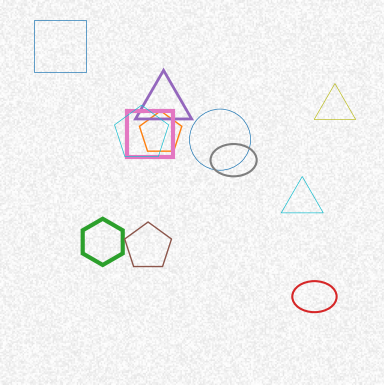[{"shape": "square", "thickness": 0.5, "radius": 0.34, "center": [0.155, 0.88]}, {"shape": "circle", "thickness": 0.5, "radius": 0.4, "center": [0.572, 0.637]}, {"shape": "pentagon", "thickness": 1, "radius": 0.29, "center": [0.417, 0.654]}, {"shape": "hexagon", "thickness": 3, "radius": 0.3, "center": [0.267, 0.372]}, {"shape": "oval", "thickness": 1.5, "radius": 0.29, "center": [0.817, 0.229]}, {"shape": "triangle", "thickness": 2, "radius": 0.42, "center": [0.425, 0.733]}, {"shape": "pentagon", "thickness": 1, "radius": 0.32, "center": [0.385, 0.359]}, {"shape": "square", "thickness": 3, "radius": 0.3, "center": [0.389, 0.652]}, {"shape": "oval", "thickness": 1.5, "radius": 0.3, "center": [0.607, 0.584]}, {"shape": "triangle", "thickness": 0.5, "radius": 0.31, "center": [0.87, 0.721]}, {"shape": "pentagon", "thickness": 0.5, "radius": 0.37, "center": [0.368, 0.653]}, {"shape": "triangle", "thickness": 0.5, "radius": 0.31, "center": [0.785, 0.479]}]